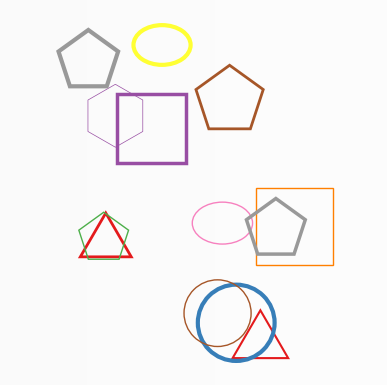[{"shape": "triangle", "thickness": 1.5, "radius": 0.41, "center": [0.672, 0.111]}, {"shape": "triangle", "thickness": 2, "radius": 0.38, "center": [0.273, 0.371]}, {"shape": "circle", "thickness": 3, "radius": 0.5, "center": [0.61, 0.162]}, {"shape": "pentagon", "thickness": 1, "radius": 0.34, "center": [0.268, 0.381]}, {"shape": "square", "thickness": 2.5, "radius": 0.45, "center": [0.391, 0.666]}, {"shape": "hexagon", "thickness": 0.5, "radius": 0.41, "center": [0.298, 0.699]}, {"shape": "square", "thickness": 1, "radius": 0.5, "center": [0.76, 0.412]}, {"shape": "oval", "thickness": 3, "radius": 0.37, "center": [0.418, 0.883]}, {"shape": "pentagon", "thickness": 2, "radius": 0.46, "center": [0.593, 0.739]}, {"shape": "circle", "thickness": 1, "radius": 0.43, "center": [0.561, 0.187]}, {"shape": "oval", "thickness": 1, "radius": 0.39, "center": [0.574, 0.421]}, {"shape": "pentagon", "thickness": 3, "radius": 0.4, "center": [0.228, 0.841]}, {"shape": "pentagon", "thickness": 2.5, "radius": 0.4, "center": [0.712, 0.405]}]